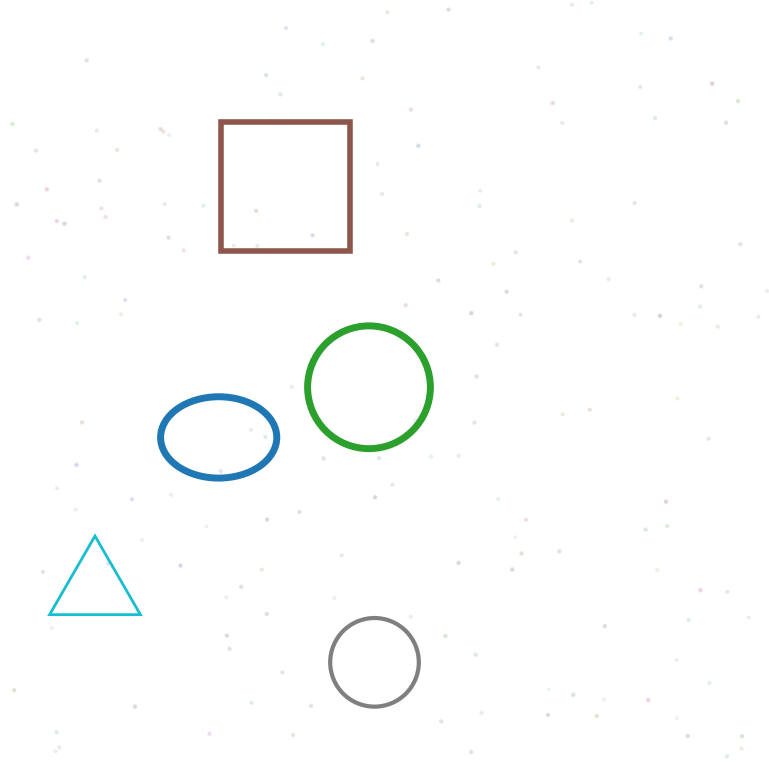[{"shape": "oval", "thickness": 2.5, "radius": 0.38, "center": [0.284, 0.432]}, {"shape": "circle", "thickness": 2.5, "radius": 0.4, "center": [0.479, 0.497]}, {"shape": "square", "thickness": 2, "radius": 0.42, "center": [0.371, 0.758]}, {"shape": "circle", "thickness": 1.5, "radius": 0.29, "center": [0.486, 0.14]}, {"shape": "triangle", "thickness": 1, "radius": 0.34, "center": [0.123, 0.236]}]